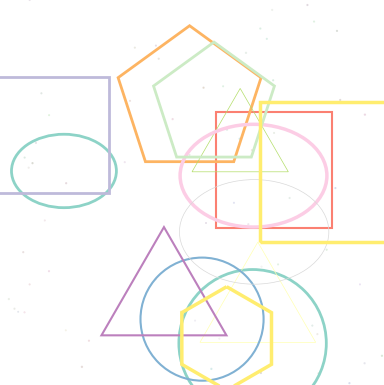[{"shape": "oval", "thickness": 2, "radius": 0.68, "center": [0.166, 0.556]}, {"shape": "circle", "thickness": 2, "radius": 0.96, "center": [0.656, 0.108]}, {"shape": "triangle", "thickness": 0.5, "radius": 0.87, "center": [0.67, 0.198]}, {"shape": "square", "thickness": 2, "radius": 0.75, "center": [0.133, 0.649]}, {"shape": "square", "thickness": 1.5, "radius": 0.76, "center": [0.711, 0.559]}, {"shape": "circle", "thickness": 1.5, "radius": 0.8, "center": [0.525, 0.171]}, {"shape": "pentagon", "thickness": 2, "radius": 0.98, "center": [0.492, 0.738]}, {"shape": "triangle", "thickness": 0.5, "radius": 0.72, "center": [0.624, 0.626]}, {"shape": "oval", "thickness": 2.5, "radius": 0.95, "center": [0.658, 0.544]}, {"shape": "oval", "thickness": 0.5, "radius": 0.97, "center": [0.66, 0.398]}, {"shape": "triangle", "thickness": 1.5, "radius": 0.94, "center": [0.426, 0.223]}, {"shape": "pentagon", "thickness": 2, "radius": 0.83, "center": [0.556, 0.726]}, {"shape": "square", "thickness": 2.5, "radius": 0.91, "center": [0.857, 0.552]}, {"shape": "hexagon", "thickness": 2.5, "radius": 0.67, "center": [0.589, 0.121]}]